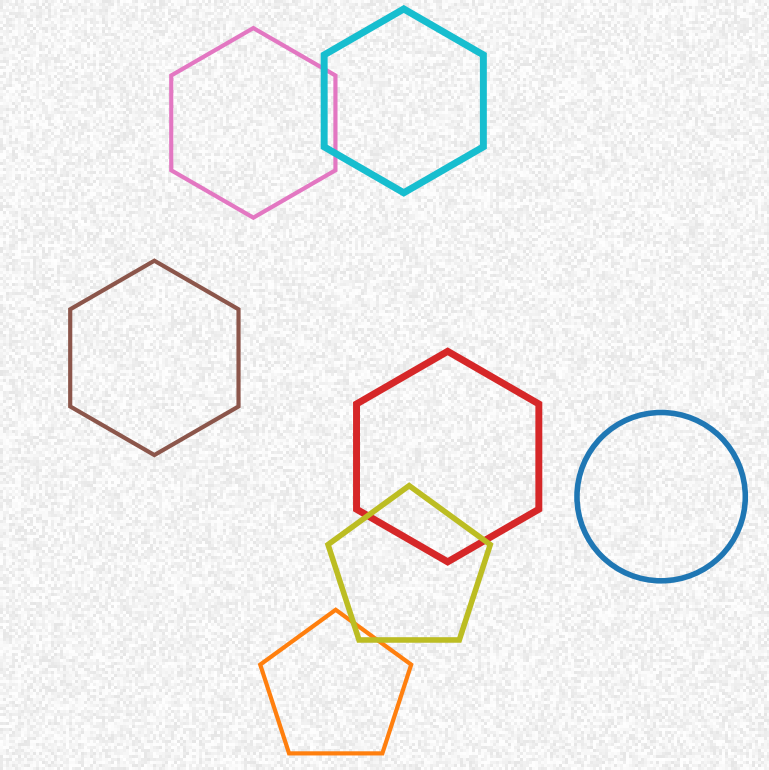[{"shape": "circle", "thickness": 2, "radius": 0.55, "center": [0.859, 0.355]}, {"shape": "pentagon", "thickness": 1.5, "radius": 0.52, "center": [0.436, 0.105]}, {"shape": "hexagon", "thickness": 2.5, "radius": 0.68, "center": [0.581, 0.407]}, {"shape": "hexagon", "thickness": 1.5, "radius": 0.63, "center": [0.2, 0.535]}, {"shape": "hexagon", "thickness": 1.5, "radius": 0.62, "center": [0.329, 0.84]}, {"shape": "pentagon", "thickness": 2, "radius": 0.55, "center": [0.531, 0.258]}, {"shape": "hexagon", "thickness": 2.5, "radius": 0.6, "center": [0.524, 0.869]}]